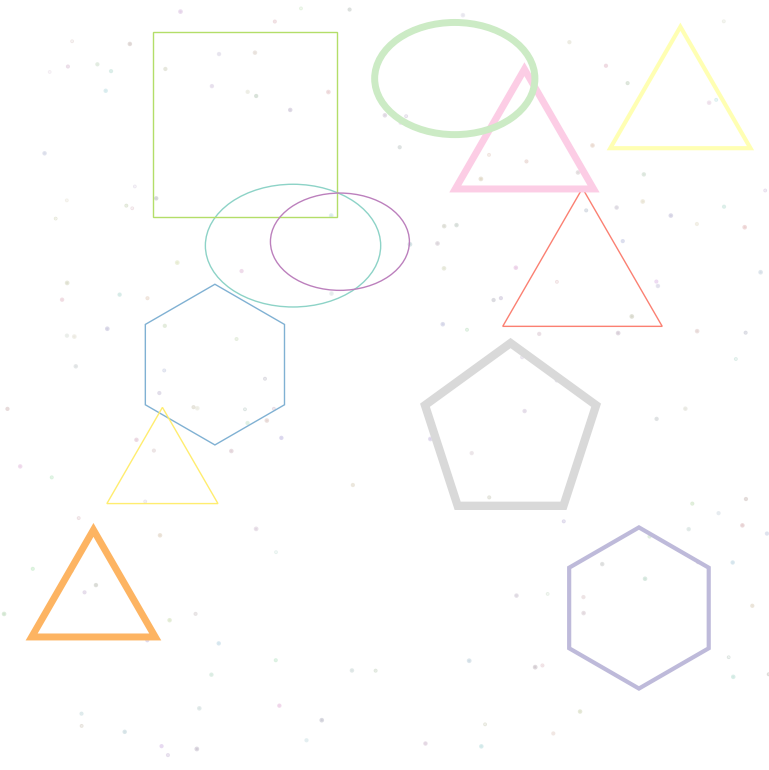[{"shape": "oval", "thickness": 0.5, "radius": 0.57, "center": [0.381, 0.681]}, {"shape": "triangle", "thickness": 1.5, "radius": 0.53, "center": [0.884, 0.86]}, {"shape": "hexagon", "thickness": 1.5, "radius": 0.52, "center": [0.83, 0.21]}, {"shape": "triangle", "thickness": 0.5, "radius": 0.6, "center": [0.756, 0.636]}, {"shape": "hexagon", "thickness": 0.5, "radius": 0.52, "center": [0.279, 0.526]}, {"shape": "triangle", "thickness": 2.5, "radius": 0.46, "center": [0.121, 0.219]}, {"shape": "square", "thickness": 0.5, "radius": 0.6, "center": [0.318, 0.839]}, {"shape": "triangle", "thickness": 2.5, "radius": 0.52, "center": [0.681, 0.806]}, {"shape": "pentagon", "thickness": 3, "radius": 0.58, "center": [0.663, 0.438]}, {"shape": "oval", "thickness": 0.5, "radius": 0.45, "center": [0.441, 0.686]}, {"shape": "oval", "thickness": 2.5, "radius": 0.52, "center": [0.591, 0.898]}, {"shape": "triangle", "thickness": 0.5, "radius": 0.42, "center": [0.211, 0.388]}]